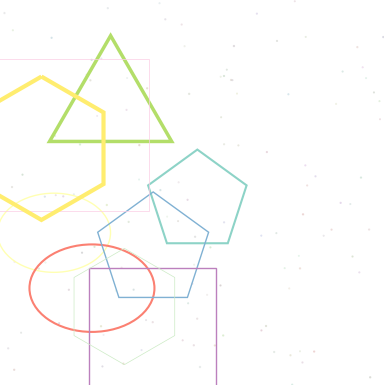[{"shape": "pentagon", "thickness": 1.5, "radius": 0.67, "center": [0.513, 0.477]}, {"shape": "oval", "thickness": 1, "radius": 0.73, "center": [0.14, 0.395]}, {"shape": "oval", "thickness": 1.5, "radius": 0.81, "center": [0.239, 0.252]}, {"shape": "pentagon", "thickness": 1, "radius": 0.76, "center": [0.398, 0.35]}, {"shape": "triangle", "thickness": 2.5, "radius": 0.92, "center": [0.287, 0.724]}, {"shape": "square", "thickness": 0.5, "radius": 0.99, "center": [0.189, 0.651]}, {"shape": "square", "thickness": 1, "radius": 0.82, "center": [0.397, 0.14]}, {"shape": "hexagon", "thickness": 0.5, "radius": 0.76, "center": [0.323, 0.204]}, {"shape": "hexagon", "thickness": 3, "radius": 0.93, "center": [0.108, 0.615]}]